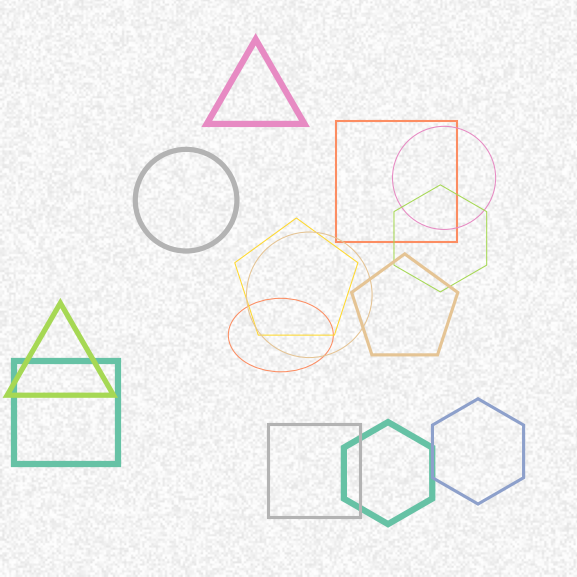[{"shape": "square", "thickness": 3, "radius": 0.45, "center": [0.114, 0.285]}, {"shape": "hexagon", "thickness": 3, "radius": 0.44, "center": [0.672, 0.18]}, {"shape": "oval", "thickness": 0.5, "radius": 0.45, "center": [0.486, 0.419]}, {"shape": "square", "thickness": 1, "radius": 0.53, "center": [0.687, 0.684]}, {"shape": "hexagon", "thickness": 1.5, "radius": 0.46, "center": [0.828, 0.217]}, {"shape": "circle", "thickness": 0.5, "radius": 0.45, "center": [0.769, 0.691]}, {"shape": "triangle", "thickness": 3, "radius": 0.49, "center": [0.443, 0.833]}, {"shape": "hexagon", "thickness": 0.5, "radius": 0.46, "center": [0.762, 0.586]}, {"shape": "triangle", "thickness": 2.5, "radius": 0.53, "center": [0.105, 0.368]}, {"shape": "pentagon", "thickness": 0.5, "radius": 0.56, "center": [0.513, 0.51]}, {"shape": "pentagon", "thickness": 1.5, "radius": 0.48, "center": [0.701, 0.463]}, {"shape": "circle", "thickness": 0.5, "radius": 0.54, "center": [0.536, 0.489]}, {"shape": "circle", "thickness": 2.5, "radius": 0.44, "center": [0.322, 0.652]}, {"shape": "square", "thickness": 1.5, "radius": 0.4, "center": [0.544, 0.185]}]